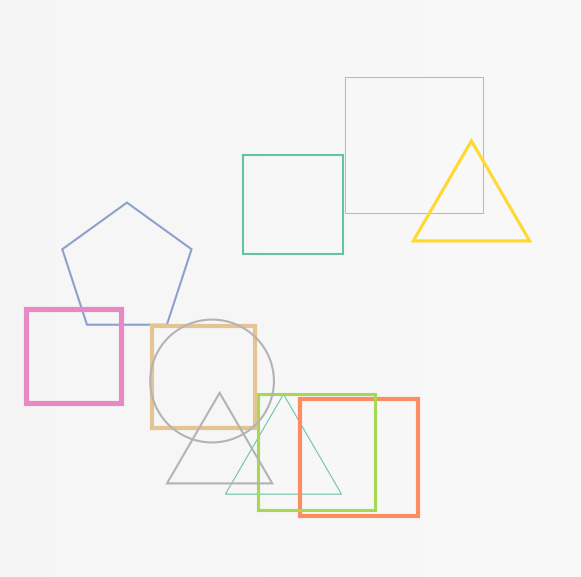[{"shape": "square", "thickness": 1, "radius": 0.43, "center": [0.504, 0.646]}, {"shape": "triangle", "thickness": 0.5, "radius": 0.58, "center": [0.488, 0.201]}, {"shape": "square", "thickness": 2, "radius": 0.51, "center": [0.618, 0.207]}, {"shape": "pentagon", "thickness": 1, "radius": 0.58, "center": [0.218, 0.531]}, {"shape": "square", "thickness": 2.5, "radius": 0.41, "center": [0.126, 0.383]}, {"shape": "square", "thickness": 1.5, "radius": 0.5, "center": [0.545, 0.217]}, {"shape": "square", "thickness": 0.5, "radius": 0.59, "center": [0.713, 0.748]}, {"shape": "triangle", "thickness": 1.5, "radius": 0.58, "center": [0.811, 0.64]}, {"shape": "square", "thickness": 2, "radius": 0.44, "center": [0.35, 0.346]}, {"shape": "circle", "thickness": 1, "radius": 0.53, "center": [0.365, 0.339]}, {"shape": "triangle", "thickness": 1, "radius": 0.52, "center": [0.378, 0.214]}]